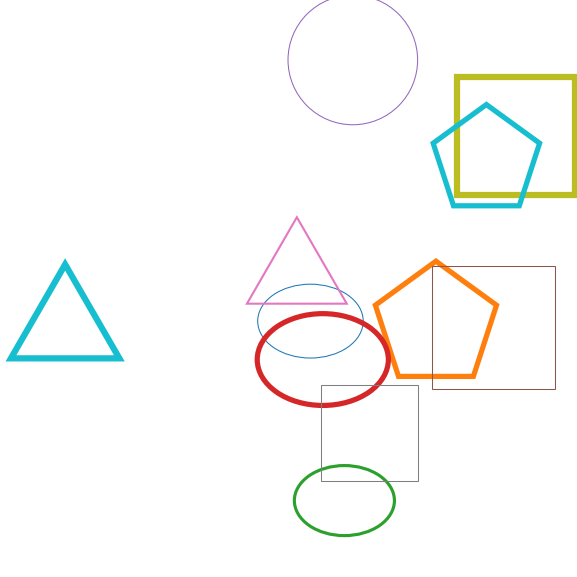[{"shape": "oval", "thickness": 0.5, "radius": 0.46, "center": [0.538, 0.443]}, {"shape": "pentagon", "thickness": 2.5, "radius": 0.55, "center": [0.755, 0.437]}, {"shape": "oval", "thickness": 1.5, "radius": 0.43, "center": [0.596, 0.132]}, {"shape": "oval", "thickness": 2.5, "radius": 0.57, "center": [0.559, 0.377]}, {"shape": "circle", "thickness": 0.5, "radius": 0.56, "center": [0.611, 0.895]}, {"shape": "square", "thickness": 0.5, "radius": 0.53, "center": [0.854, 0.432]}, {"shape": "triangle", "thickness": 1, "radius": 0.5, "center": [0.514, 0.523]}, {"shape": "square", "thickness": 0.5, "radius": 0.42, "center": [0.64, 0.249]}, {"shape": "square", "thickness": 3, "radius": 0.51, "center": [0.894, 0.764]}, {"shape": "pentagon", "thickness": 2.5, "radius": 0.48, "center": [0.842, 0.721]}, {"shape": "triangle", "thickness": 3, "radius": 0.54, "center": [0.113, 0.433]}]